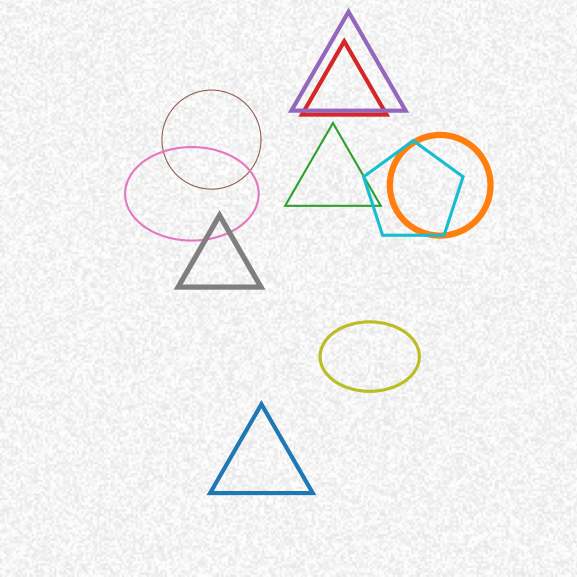[{"shape": "triangle", "thickness": 2, "radius": 0.51, "center": [0.453, 0.197]}, {"shape": "circle", "thickness": 3, "radius": 0.44, "center": [0.762, 0.678]}, {"shape": "triangle", "thickness": 1, "radius": 0.48, "center": [0.577, 0.691]}, {"shape": "triangle", "thickness": 2, "radius": 0.42, "center": [0.596, 0.843]}, {"shape": "triangle", "thickness": 2, "radius": 0.57, "center": [0.604, 0.865]}, {"shape": "circle", "thickness": 0.5, "radius": 0.43, "center": [0.366, 0.757]}, {"shape": "oval", "thickness": 1, "radius": 0.58, "center": [0.332, 0.664]}, {"shape": "triangle", "thickness": 2.5, "radius": 0.41, "center": [0.38, 0.543]}, {"shape": "oval", "thickness": 1.5, "radius": 0.43, "center": [0.64, 0.382]}, {"shape": "pentagon", "thickness": 1.5, "radius": 0.45, "center": [0.716, 0.665]}]